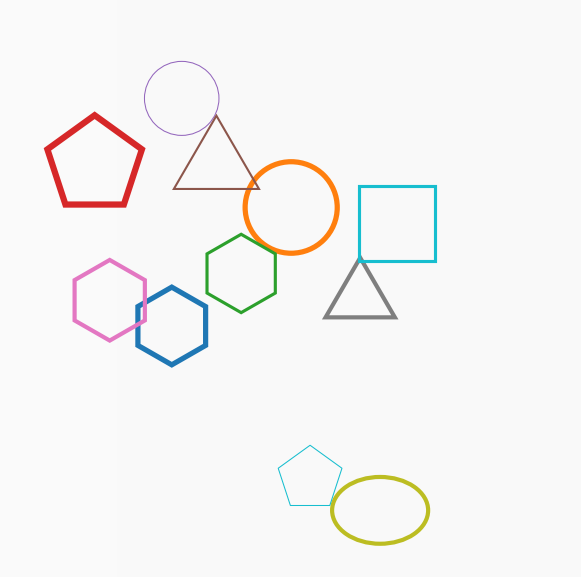[{"shape": "hexagon", "thickness": 2.5, "radius": 0.34, "center": [0.296, 0.435]}, {"shape": "circle", "thickness": 2.5, "radius": 0.4, "center": [0.501, 0.64]}, {"shape": "hexagon", "thickness": 1.5, "radius": 0.34, "center": [0.415, 0.526]}, {"shape": "pentagon", "thickness": 3, "radius": 0.43, "center": [0.163, 0.714]}, {"shape": "circle", "thickness": 0.5, "radius": 0.32, "center": [0.313, 0.829]}, {"shape": "triangle", "thickness": 1, "radius": 0.42, "center": [0.372, 0.714]}, {"shape": "hexagon", "thickness": 2, "radius": 0.35, "center": [0.189, 0.479]}, {"shape": "triangle", "thickness": 2, "radius": 0.34, "center": [0.62, 0.484]}, {"shape": "oval", "thickness": 2, "radius": 0.41, "center": [0.654, 0.115]}, {"shape": "square", "thickness": 1.5, "radius": 0.32, "center": [0.683, 0.612]}, {"shape": "pentagon", "thickness": 0.5, "radius": 0.29, "center": [0.533, 0.17]}]